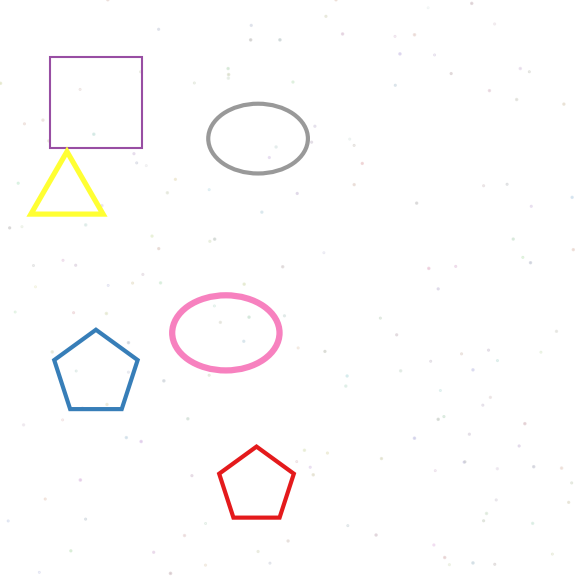[{"shape": "pentagon", "thickness": 2, "radius": 0.34, "center": [0.444, 0.158]}, {"shape": "pentagon", "thickness": 2, "radius": 0.38, "center": [0.166, 0.352]}, {"shape": "square", "thickness": 1, "radius": 0.4, "center": [0.167, 0.822]}, {"shape": "triangle", "thickness": 2.5, "radius": 0.36, "center": [0.116, 0.664]}, {"shape": "oval", "thickness": 3, "radius": 0.46, "center": [0.391, 0.423]}, {"shape": "oval", "thickness": 2, "radius": 0.43, "center": [0.447, 0.759]}]